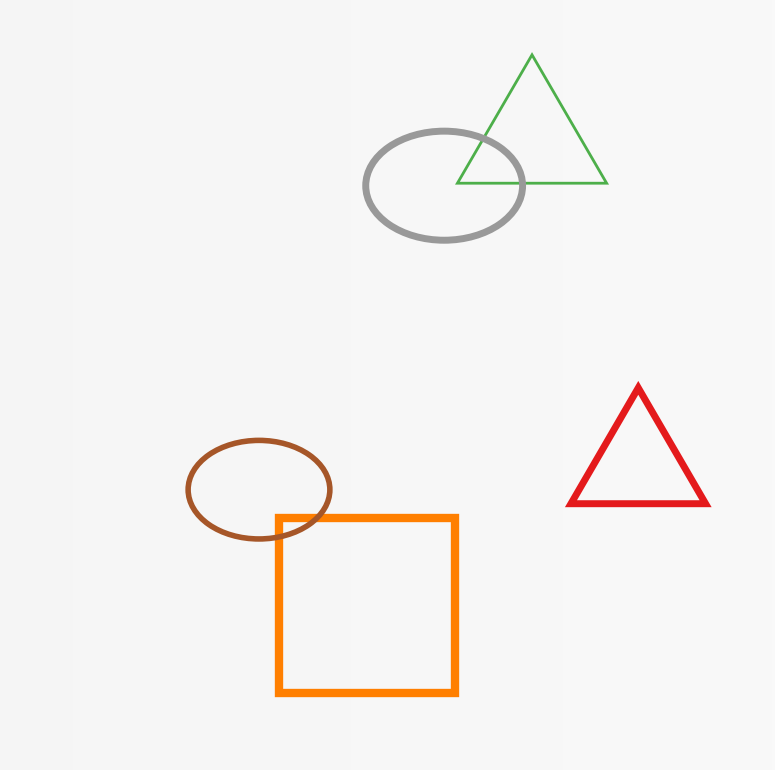[{"shape": "triangle", "thickness": 2.5, "radius": 0.5, "center": [0.824, 0.396]}, {"shape": "triangle", "thickness": 1, "radius": 0.56, "center": [0.686, 0.818]}, {"shape": "square", "thickness": 3, "radius": 0.57, "center": [0.473, 0.214]}, {"shape": "oval", "thickness": 2, "radius": 0.46, "center": [0.334, 0.364]}, {"shape": "oval", "thickness": 2.5, "radius": 0.51, "center": [0.573, 0.759]}]